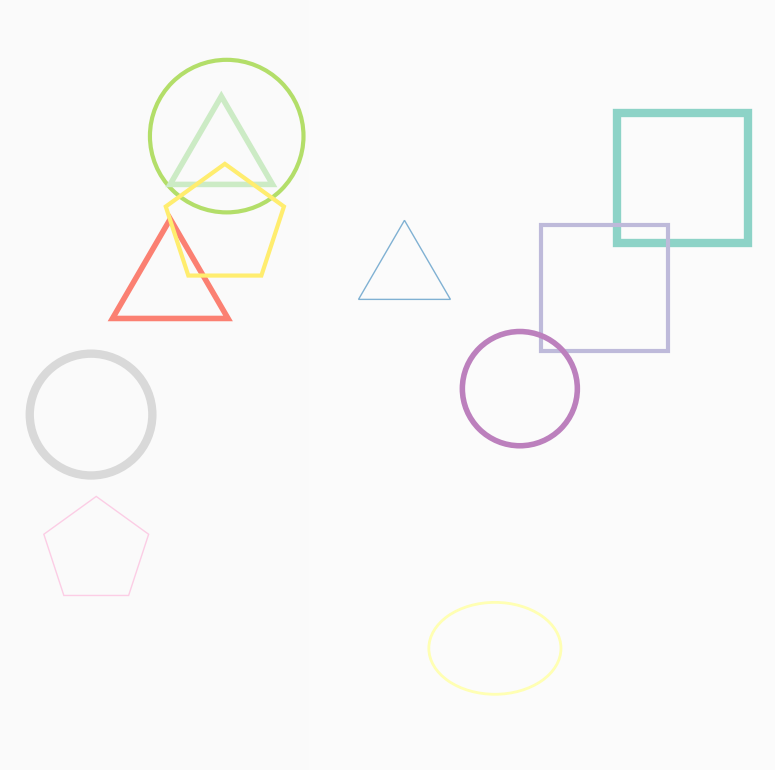[{"shape": "square", "thickness": 3, "radius": 0.42, "center": [0.88, 0.769]}, {"shape": "oval", "thickness": 1, "radius": 0.43, "center": [0.639, 0.158]}, {"shape": "square", "thickness": 1.5, "radius": 0.41, "center": [0.78, 0.626]}, {"shape": "triangle", "thickness": 2, "radius": 0.43, "center": [0.22, 0.629]}, {"shape": "triangle", "thickness": 0.5, "radius": 0.34, "center": [0.522, 0.645]}, {"shape": "circle", "thickness": 1.5, "radius": 0.5, "center": [0.293, 0.823]}, {"shape": "pentagon", "thickness": 0.5, "radius": 0.36, "center": [0.124, 0.284]}, {"shape": "circle", "thickness": 3, "radius": 0.4, "center": [0.117, 0.462]}, {"shape": "circle", "thickness": 2, "radius": 0.37, "center": [0.671, 0.495]}, {"shape": "triangle", "thickness": 2, "radius": 0.38, "center": [0.286, 0.799]}, {"shape": "pentagon", "thickness": 1.5, "radius": 0.4, "center": [0.29, 0.707]}]